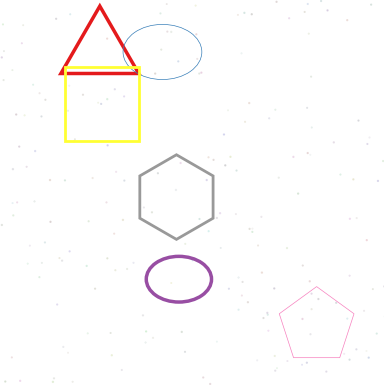[{"shape": "triangle", "thickness": 2.5, "radius": 0.58, "center": [0.259, 0.867]}, {"shape": "oval", "thickness": 0.5, "radius": 0.51, "center": [0.422, 0.865]}, {"shape": "oval", "thickness": 2.5, "radius": 0.42, "center": [0.465, 0.275]}, {"shape": "square", "thickness": 2, "radius": 0.48, "center": [0.265, 0.729]}, {"shape": "pentagon", "thickness": 0.5, "radius": 0.51, "center": [0.822, 0.154]}, {"shape": "hexagon", "thickness": 2, "radius": 0.55, "center": [0.458, 0.488]}]